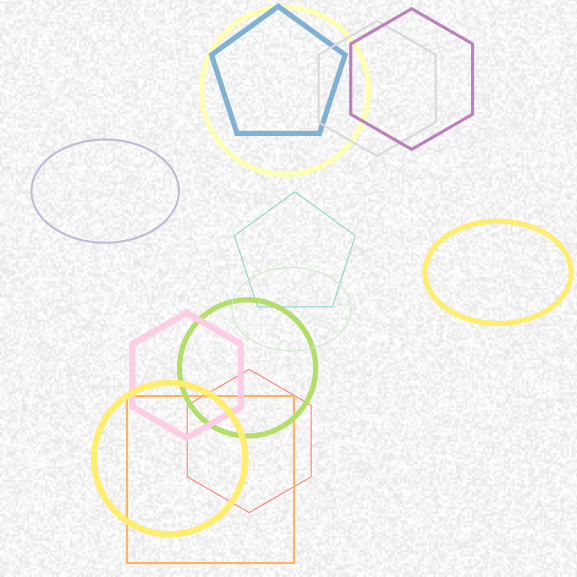[{"shape": "pentagon", "thickness": 0.5, "radius": 0.55, "center": [0.511, 0.557]}, {"shape": "circle", "thickness": 2.5, "radius": 0.72, "center": [0.494, 0.842]}, {"shape": "oval", "thickness": 1, "radius": 0.64, "center": [0.182, 0.668]}, {"shape": "hexagon", "thickness": 0.5, "radius": 0.62, "center": [0.432, 0.236]}, {"shape": "pentagon", "thickness": 2.5, "radius": 0.61, "center": [0.482, 0.867]}, {"shape": "square", "thickness": 1, "radius": 0.72, "center": [0.365, 0.169]}, {"shape": "circle", "thickness": 2.5, "radius": 0.59, "center": [0.429, 0.362]}, {"shape": "hexagon", "thickness": 3, "radius": 0.54, "center": [0.323, 0.349]}, {"shape": "hexagon", "thickness": 1, "radius": 0.59, "center": [0.653, 0.846]}, {"shape": "hexagon", "thickness": 1.5, "radius": 0.61, "center": [0.713, 0.862]}, {"shape": "oval", "thickness": 0.5, "radius": 0.52, "center": [0.505, 0.464]}, {"shape": "oval", "thickness": 2.5, "radius": 0.63, "center": [0.862, 0.528]}, {"shape": "circle", "thickness": 3, "radius": 0.66, "center": [0.294, 0.205]}]